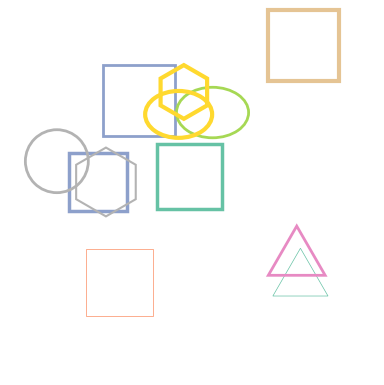[{"shape": "square", "thickness": 2.5, "radius": 0.42, "center": [0.492, 0.542]}, {"shape": "triangle", "thickness": 0.5, "radius": 0.41, "center": [0.78, 0.272]}, {"shape": "square", "thickness": 0.5, "radius": 0.44, "center": [0.311, 0.266]}, {"shape": "square", "thickness": 2, "radius": 0.46, "center": [0.361, 0.739]}, {"shape": "square", "thickness": 2.5, "radius": 0.37, "center": [0.255, 0.527]}, {"shape": "triangle", "thickness": 2, "radius": 0.43, "center": [0.771, 0.328]}, {"shape": "oval", "thickness": 2, "radius": 0.47, "center": [0.552, 0.708]}, {"shape": "hexagon", "thickness": 3, "radius": 0.35, "center": [0.478, 0.761]}, {"shape": "oval", "thickness": 3, "radius": 0.43, "center": [0.464, 0.703]}, {"shape": "square", "thickness": 3, "radius": 0.47, "center": [0.788, 0.882]}, {"shape": "circle", "thickness": 2, "radius": 0.41, "center": [0.148, 0.581]}, {"shape": "hexagon", "thickness": 1.5, "radius": 0.45, "center": [0.275, 0.527]}]